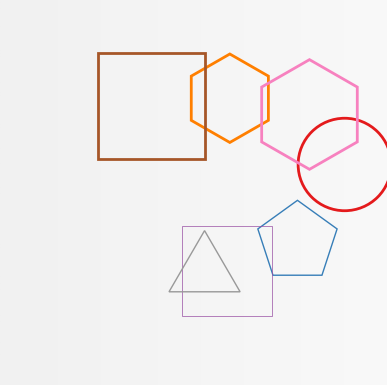[{"shape": "circle", "thickness": 2, "radius": 0.6, "center": [0.889, 0.573]}, {"shape": "pentagon", "thickness": 1, "radius": 0.54, "center": [0.768, 0.372]}, {"shape": "square", "thickness": 0.5, "radius": 0.58, "center": [0.586, 0.297]}, {"shape": "hexagon", "thickness": 2, "radius": 0.57, "center": [0.593, 0.745]}, {"shape": "square", "thickness": 2, "radius": 0.69, "center": [0.39, 0.725]}, {"shape": "hexagon", "thickness": 2, "radius": 0.71, "center": [0.799, 0.703]}, {"shape": "triangle", "thickness": 1, "radius": 0.53, "center": [0.528, 0.295]}]